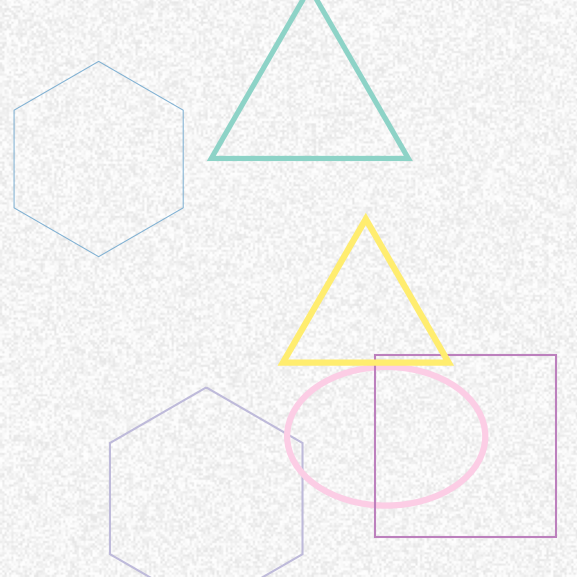[{"shape": "triangle", "thickness": 2.5, "radius": 0.99, "center": [0.536, 0.823]}, {"shape": "hexagon", "thickness": 1, "radius": 0.96, "center": [0.357, 0.136]}, {"shape": "hexagon", "thickness": 0.5, "radius": 0.85, "center": [0.171, 0.724]}, {"shape": "oval", "thickness": 3, "radius": 0.86, "center": [0.669, 0.244]}, {"shape": "square", "thickness": 1, "radius": 0.79, "center": [0.806, 0.227]}, {"shape": "triangle", "thickness": 3, "radius": 0.83, "center": [0.633, 0.454]}]